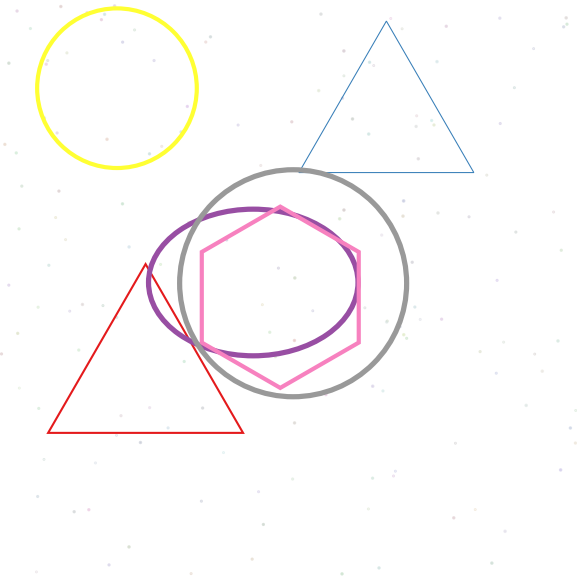[{"shape": "triangle", "thickness": 1, "radius": 0.97, "center": [0.252, 0.347]}, {"shape": "triangle", "thickness": 0.5, "radius": 0.87, "center": [0.669, 0.788]}, {"shape": "oval", "thickness": 2.5, "radius": 0.91, "center": [0.439, 0.51]}, {"shape": "circle", "thickness": 2, "radius": 0.69, "center": [0.203, 0.846]}, {"shape": "hexagon", "thickness": 2, "radius": 0.78, "center": [0.485, 0.484]}, {"shape": "circle", "thickness": 2.5, "radius": 0.98, "center": [0.508, 0.509]}]